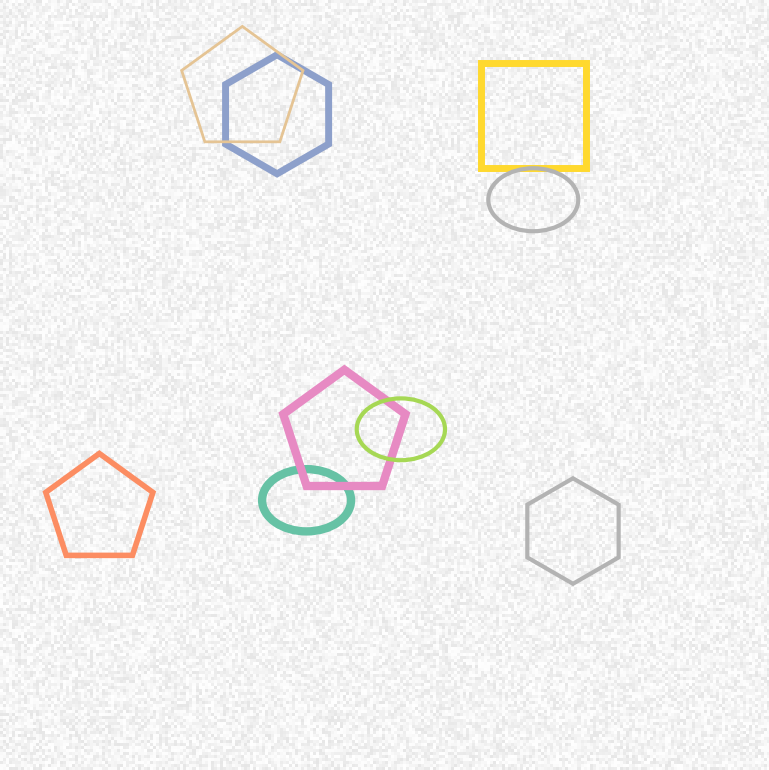[{"shape": "oval", "thickness": 3, "radius": 0.29, "center": [0.398, 0.35]}, {"shape": "pentagon", "thickness": 2, "radius": 0.37, "center": [0.129, 0.338]}, {"shape": "hexagon", "thickness": 2.5, "radius": 0.39, "center": [0.36, 0.852]}, {"shape": "pentagon", "thickness": 3, "radius": 0.42, "center": [0.447, 0.436]}, {"shape": "oval", "thickness": 1.5, "radius": 0.29, "center": [0.521, 0.442]}, {"shape": "square", "thickness": 2.5, "radius": 0.34, "center": [0.693, 0.85]}, {"shape": "pentagon", "thickness": 1, "radius": 0.41, "center": [0.315, 0.883]}, {"shape": "hexagon", "thickness": 1.5, "radius": 0.34, "center": [0.744, 0.31]}, {"shape": "oval", "thickness": 1.5, "radius": 0.29, "center": [0.693, 0.741]}]